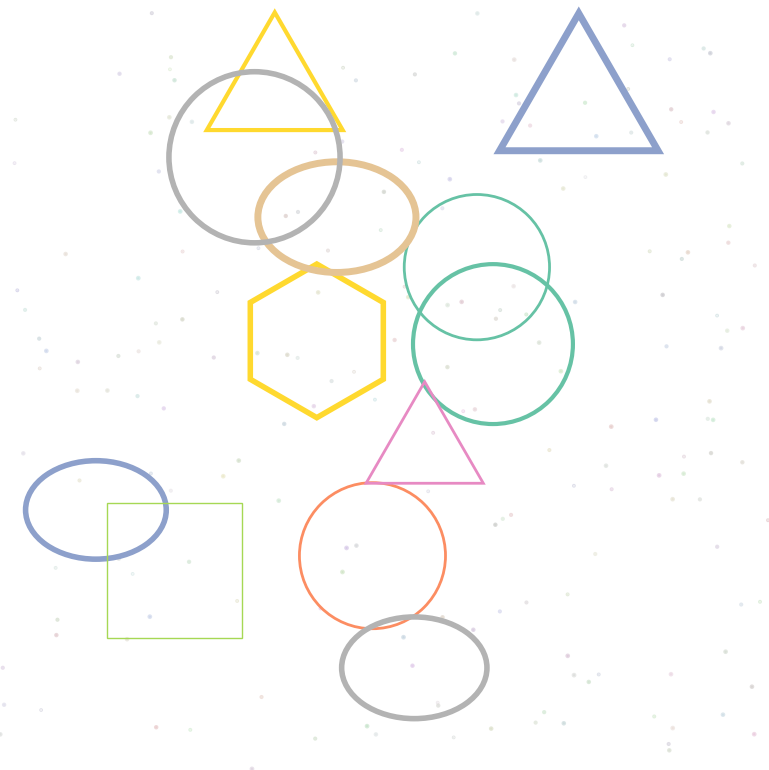[{"shape": "circle", "thickness": 1, "radius": 0.47, "center": [0.619, 0.653]}, {"shape": "circle", "thickness": 1.5, "radius": 0.52, "center": [0.64, 0.553]}, {"shape": "circle", "thickness": 1, "radius": 0.47, "center": [0.484, 0.278]}, {"shape": "oval", "thickness": 2, "radius": 0.46, "center": [0.125, 0.338]}, {"shape": "triangle", "thickness": 2.5, "radius": 0.59, "center": [0.752, 0.864]}, {"shape": "triangle", "thickness": 1, "radius": 0.44, "center": [0.552, 0.416]}, {"shape": "square", "thickness": 0.5, "radius": 0.44, "center": [0.227, 0.26]}, {"shape": "triangle", "thickness": 1.5, "radius": 0.51, "center": [0.357, 0.882]}, {"shape": "hexagon", "thickness": 2, "radius": 0.5, "center": [0.411, 0.557]}, {"shape": "oval", "thickness": 2.5, "radius": 0.51, "center": [0.438, 0.718]}, {"shape": "oval", "thickness": 2, "radius": 0.47, "center": [0.538, 0.133]}, {"shape": "circle", "thickness": 2, "radius": 0.56, "center": [0.331, 0.796]}]